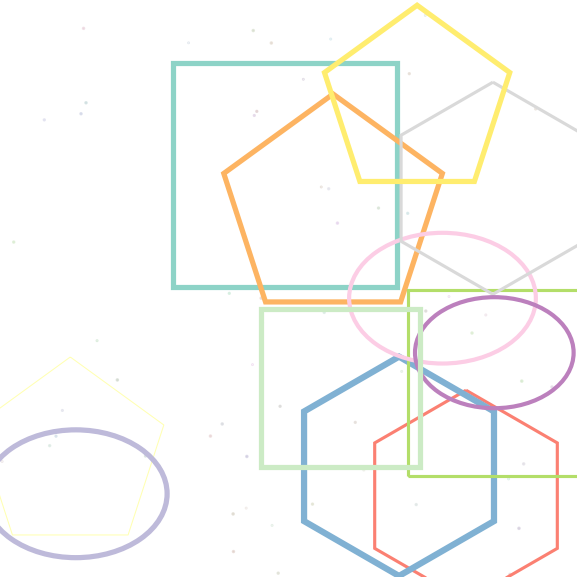[{"shape": "square", "thickness": 2.5, "radius": 0.97, "center": [0.493, 0.696]}, {"shape": "pentagon", "thickness": 0.5, "radius": 0.85, "center": [0.122, 0.211]}, {"shape": "oval", "thickness": 2.5, "radius": 0.79, "center": [0.131, 0.144]}, {"shape": "hexagon", "thickness": 1.5, "radius": 0.91, "center": [0.807, 0.141]}, {"shape": "hexagon", "thickness": 3, "radius": 0.95, "center": [0.691, 0.192]}, {"shape": "pentagon", "thickness": 2.5, "radius": 1.0, "center": [0.577, 0.637]}, {"shape": "square", "thickness": 1.5, "radius": 0.81, "center": [0.868, 0.336]}, {"shape": "oval", "thickness": 2, "radius": 0.81, "center": [0.766, 0.483]}, {"shape": "hexagon", "thickness": 1.5, "radius": 0.92, "center": [0.854, 0.673]}, {"shape": "oval", "thickness": 2, "radius": 0.69, "center": [0.856, 0.388]}, {"shape": "square", "thickness": 2.5, "radius": 0.69, "center": [0.589, 0.327]}, {"shape": "pentagon", "thickness": 2.5, "radius": 0.84, "center": [0.722, 0.821]}]